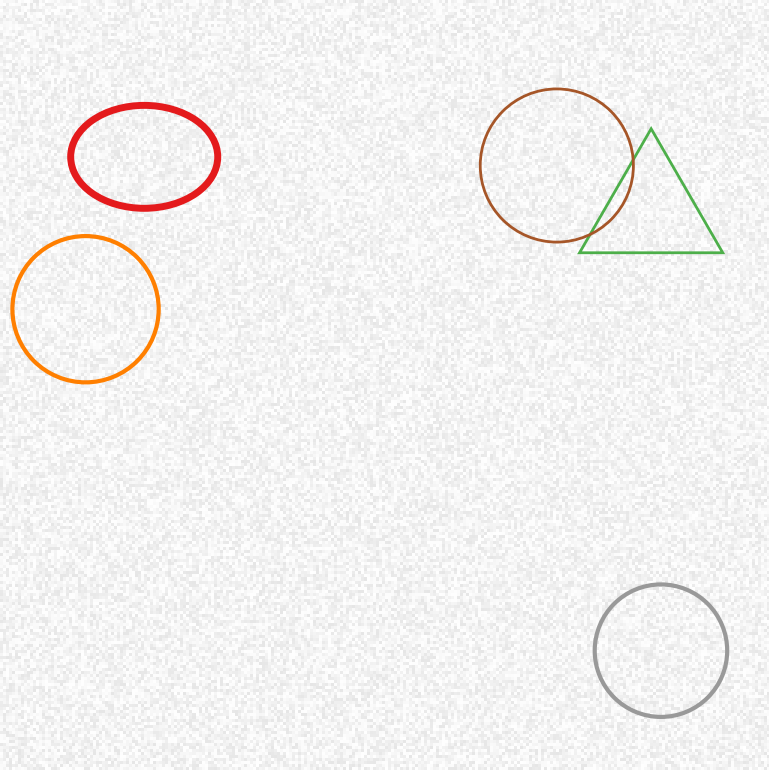[{"shape": "oval", "thickness": 2.5, "radius": 0.48, "center": [0.187, 0.796]}, {"shape": "triangle", "thickness": 1, "radius": 0.54, "center": [0.846, 0.725]}, {"shape": "circle", "thickness": 1.5, "radius": 0.47, "center": [0.111, 0.598]}, {"shape": "circle", "thickness": 1, "radius": 0.5, "center": [0.723, 0.785]}, {"shape": "circle", "thickness": 1.5, "radius": 0.43, "center": [0.858, 0.155]}]